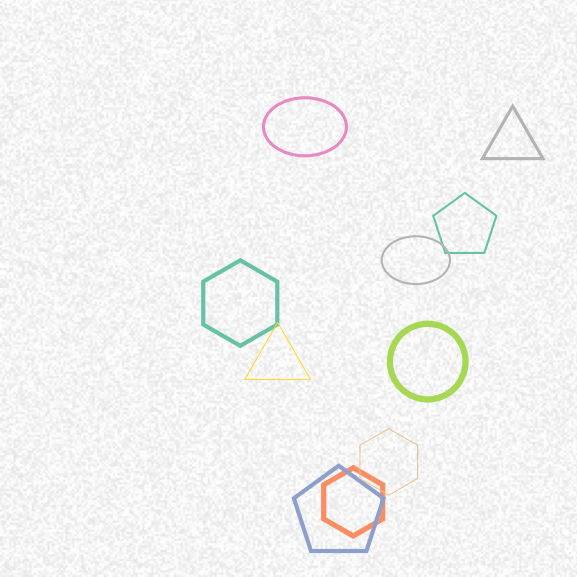[{"shape": "hexagon", "thickness": 2, "radius": 0.37, "center": [0.416, 0.474]}, {"shape": "pentagon", "thickness": 1, "radius": 0.29, "center": [0.805, 0.608]}, {"shape": "hexagon", "thickness": 2.5, "radius": 0.3, "center": [0.612, 0.13]}, {"shape": "pentagon", "thickness": 2, "radius": 0.41, "center": [0.587, 0.111]}, {"shape": "oval", "thickness": 1.5, "radius": 0.36, "center": [0.528, 0.78]}, {"shape": "circle", "thickness": 3, "radius": 0.33, "center": [0.741, 0.373]}, {"shape": "triangle", "thickness": 0.5, "radius": 0.33, "center": [0.481, 0.375]}, {"shape": "hexagon", "thickness": 0.5, "radius": 0.29, "center": [0.673, 0.199]}, {"shape": "triangle", "thickness": 1.5, "radius": 0.3, "center": [0.888, 0.755]}, {"shape": "oval", "thickness": 1, "radius": 0.3, "center": [0.72, 0.549]}]